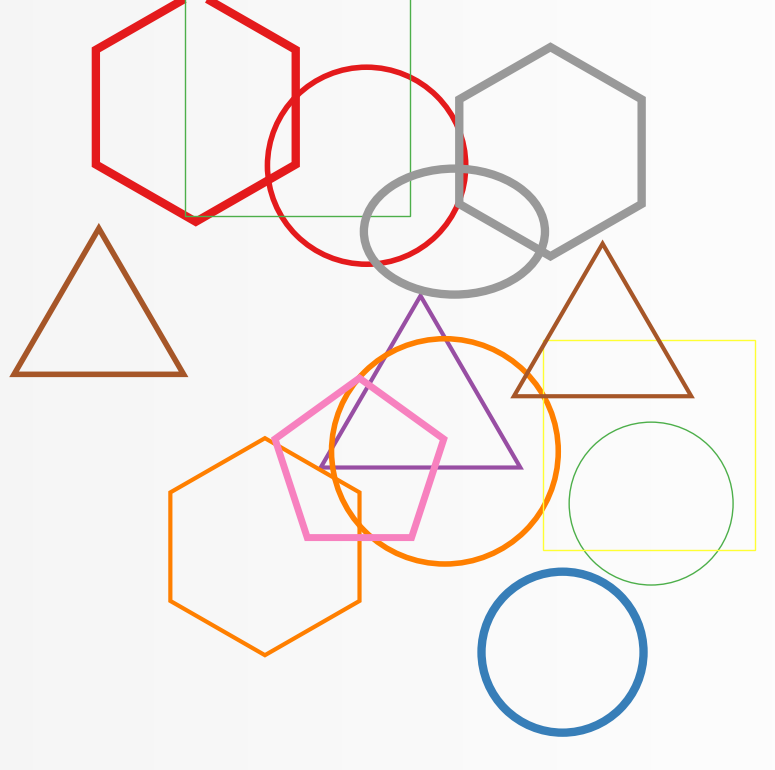[{"shape": "circle", "thickness": 2, "radius": 0.64, "center": [0.473, 0.785]}, {"shape": "hexagon", "thickness": 3, "radius": 0.74, "center": [0.253, 0.861]}, {"shape": "circle", "thickness": 3, "radius": 0.52, "center": [0.726, 0.153]}, {"shape": "circle", "thickness": 0.5, "radius": 0.53, "center": [0.84, 0.346]}, {"shape": "square", "thickness": 0.5, "radius": 0.73, "center": [0.383, 0.865]}, {"shape": "triangle", "thickness": 1.5, "radius": 0.74, "center": [0.543, 0.467]}, {"shape": "hexagon", "thickness": 1.5, "radius": 0.7, "center": [0.342, 0.29]}, {"shape": "circle", "thickness": 2, "radius": 0.73, "center": [0.574, 0.414]}, {"shape": "square", "thickness": 0.5, "radius": 0.68, "center": [0.837, 0.422]}, {"shape": "triangle", "thickness": 2, "radius": 0.63, "center": [0.128, 0.577]}, {"shape": "triangle", "thickness": 1.5, "radius": 0.66, "center": [0.778, 0.551]}, {"shape": "pentagon", "thickness": 2.5, "radius": 0.57, "center": [0.464, 0.394]}, {"shape": "oval", "thickness": 3, "radius": 0.58, "center": [0.586, 0.699]}, {"shape": "hexagon", "thickness": 3, "radius": 0.68, "center": [0.71, 0.803]}]